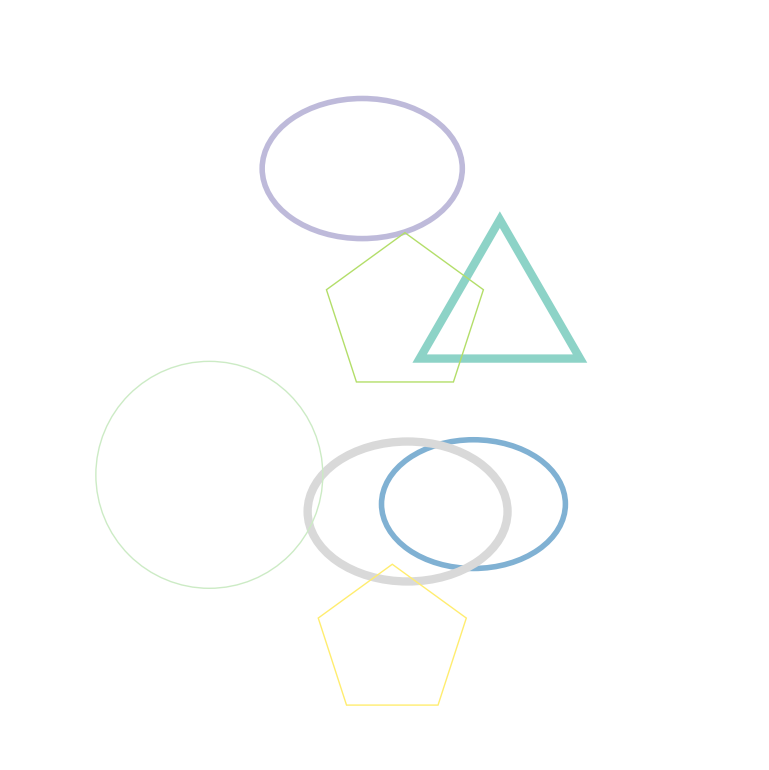[{"shape": "triangle", "thickness": 3, "radius": 0.6, "center": [0.649, 0.594]}, {"shape": "oval", "thickness": 2, "radius": 0.65, "center": [0.47, 0.781]}, {"shape": "oval", "thickness": 2, "radius": 0.6, "center": [0.615, 0.345]}, {"shape": "pentagon", "thickness": 0.5, "radius": 0.54, "center": [0.526, 0.591]}, {"shape": "oval", "thickness": 3, "radius": 0.65, "center": [0.529, 0.336]}, {"shape": "circle", "thickness": 0.5, "radius": 0.74, "center": [0.272, 0.383]}, {"shape": "pentagon", "thickness": 0.5, "radius": 0.51, "center": [0.509, 0.166]}]